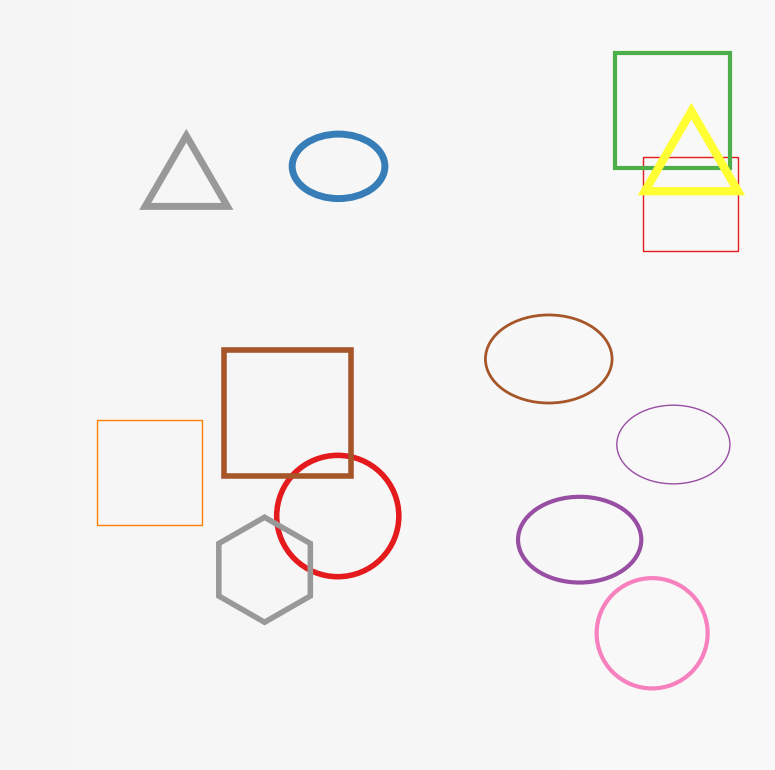[{"shape": "circle", "thickness": 2, "radius": 0.39, "center": [0.436, 0.33]}, {"shape": "square", "thickness": 0.5, "radius": 0.3, "center": [0.891, 0.735]}, {"shape": "oval", "thickness": 2.5, "radius": 0.3, "center": [0.437, 0.784]}, {"shape": "square", "thickness": 1.5, "radius": 0.37, "center": [0.868, 0.856]}, {"shape": "oval", "thickness": 0.5, "radius": 0.36, "center": [0.869, 0.423]}, {"shape": "oval", "thickness": 1.5, "radius": 0.4, "center": [0.748, 0.299]}, {"shape": "square", "thickness": 0.5, "radius": 0.34, "center": [0.193, 0.387]}, {"shape": "triangle", "thickness": 3, "radius": 0.35, "center": [0.892, 0.786]}, {"shape": "square", "thickness": 2, "radius": 0.41, "center": [0.371, 0.463]}, {"shape": "oval", "thickness": 1, "radius": 0.41, "center": [0.708, 0.534]}, {"shape": "circle", "thickness": 1.5, "radius": 0.36, "center": [0.841, 0.178]}, {"shape": "hexagon", "thickness": 2, "radius": 0.34, "center": [0.341, 0.26]}, {"shape": "triangle", "thickness": 2.5, "radius": 0.31, "center": [0.24, 0.763]}]